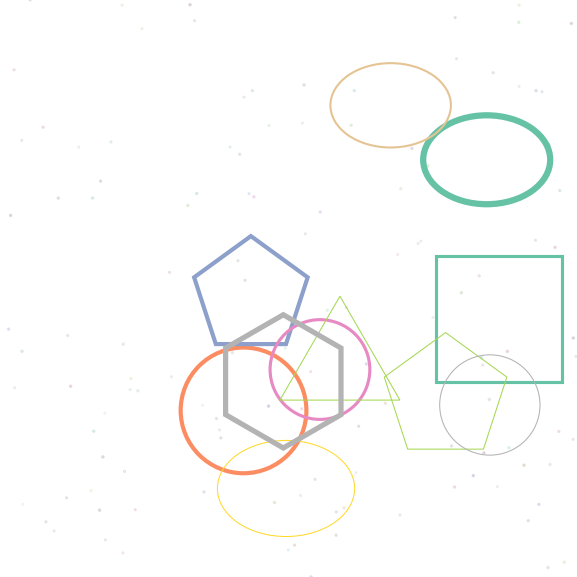[{"shape": "square", "thickness": 1.5, "radius": 0.54, "center": [0.863, 0.447]}, {"shape": "oval", "thickness": 3, "radius": 0.55, "center": [0.843, 0.722]}, {"shape": "circle", "thickness": 2, "radius": 0.54, "center": [0.422, 0.288]}, {"shape": "pentagon", "thickness": 2, "radius": 0.52, "center": [0.434, 0.487]}, {"shape": "circle", "thickness": 1.5, "radius": 0.43, "center": [0.554, 0.359]}, {"shape": "triangle", "thickness": 0.5, "radius": 0.6, "center": [0.589, 0.366]}, {"shape": "pentagon", "thickness": 0.5, "radius": 0.56, "center": [0.772, 0.312]}, {"shape": "oval", "thickness": 0.5, "radius": 0.59, "center": [0.495, 0.153]}, {"shape": "oval", "thickness": 1, "radius": 0.52, "center": [0.676, 0.817]}, {"shape": "hexagon", "thickness": 2.5, "radius": 0.58, "center": [0.491, 0.339]}, {"shape": "circle", "thickness": 0.5, "radius": 0.43, "center": [0.848, 0.298]}]